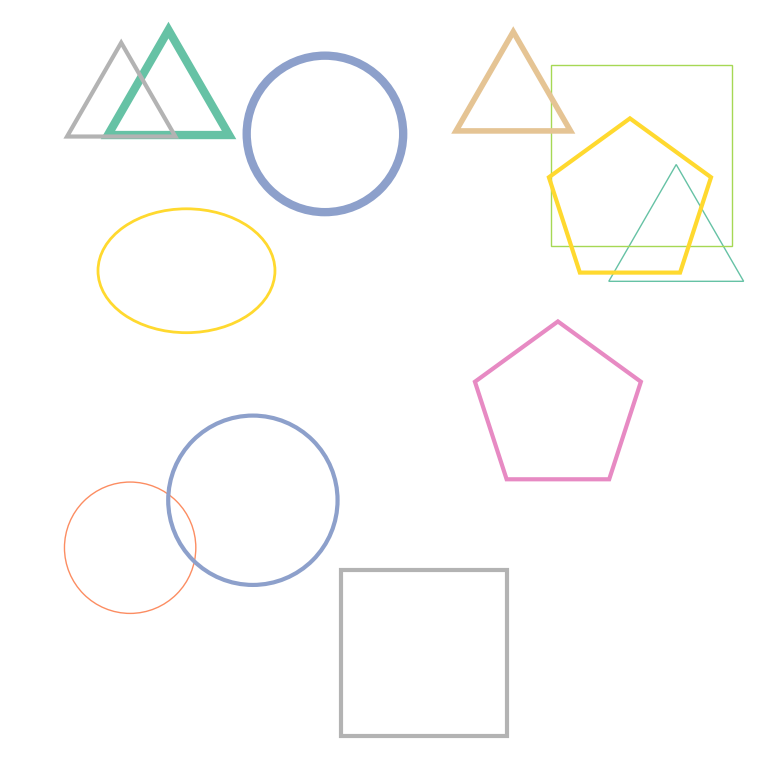[{"shape": "triangle", "thickness": 3, "radius": 0.45, "center": [0.219, 0.87]}, {"shape": "triangle", "thickness": 0.5, "radius": 0.51, "center": [0.878, 0.685]}, {"shape": "circle", "thickness": 0.5, "radius": 0.43, "center": [0.169, 0.289]}, {"shape": "circle", "thickness": 3, "radius": 0.51, "center": [0.422, 0.826]}, {"shape": "circle", "thickness": 1.5, "radius": 0.55, "center": [0.328, 0.35]}, {"shape": "pentagon", "thickness": 1.5, "radius": 0.57, "center": [0.725, 0.469]}, {"shape": "square", "thickness": 0.5, "radius": 0.59, "center": [0.833, 0.798]}, {"shape": "oval", "thickness": 1, "radius": 0.57, "center": [0.242, 0.648]}, {"shape": "pentagon", "thickness": 1.5, "radius": 0.55, "center": [0.818, 0.736]}, {"shape": "triangle", "thickness": 2, "radius": 0.43, "center": [0.667, 0.873]}, {"shape": "square", "thickness": 1.5, "radius": 0.54, "center": [0.551, 0.152]}, {"shape": "triangle", "thickness": 1.5, "radius": 0.41, "center": [0.157, 0.863]}]